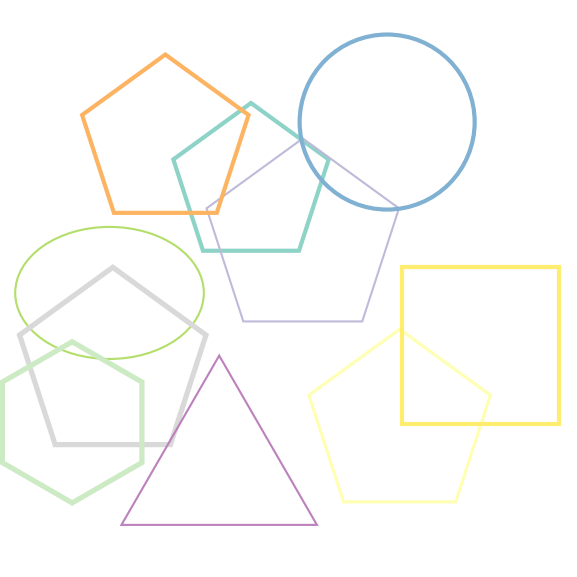[{"shape": "pentagon", "thickness": 2, "radius": 0.71, "center": [0.435, 0.679]}, {"shape": "pentagon", "thickness": 1.5, "radius": 0.83, "center": [0.692, 0.264]}, {"shape": "pentagon", "thickness": 1, "radius": 0.88, "center": [0.524, 0.584]}, {"shape": "circle", "thickness": 2, "radius": 0.76, "center": [0.67, 0.788]}, {"shape": "pentagon", "thickness": 2, "radius": 0.76, "center": [0.286, 0.753]}, {"shape": "oval", "thickness": 1, "radius": 0.82, "center": [0.19, 0.492]}, {"shape": "pentagon", "thickness": 2.5, "radius": 0.85, "center": [0.195, 0.367]}, {"shape": "triangle", "thickness": 1, "radius": 0.98, "center": [0.38, 0.188]}, {"shape": "hexagon", "thickness": 2.5, "radius": 0.7, "center": [0.125, 0.268]}, {"shape": "square", "thickness": 2, "radius": 0.68, "center": [0.833, 0.401]}]